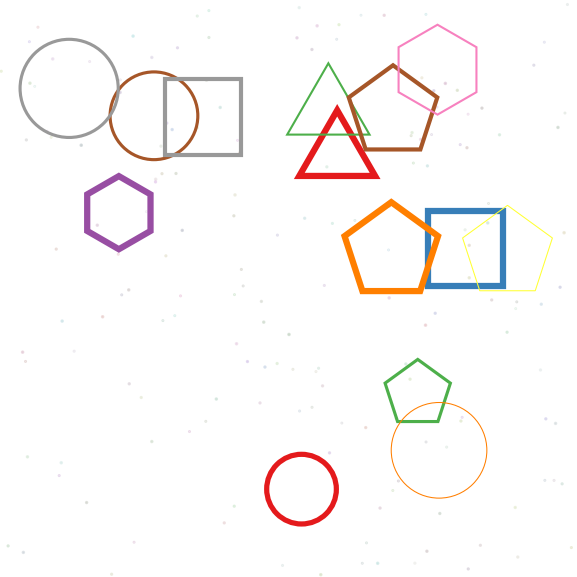[{"shape": "triangle", "thickness": 3, "radius": 0.38, "center": [0.584, 0.732]}, {"shape": "circle", "thickness": 2.5, "radius": 0.3, "center": [0.522, 0.152]}, {"shape": "square", "thickness": 3, "radius": 0.32, "center": [0.806, 0.569]}, {"shape": "triangle", "thickness": 1, "radius": 0.41, "center": [0.569, 0.807]}, {"shape": "pentagon", "thickness": 1.5, "radius": 0.3, "center": [0.723, 0.317]}, {"shape": "hexagon", "thickness": 3, "radius": 0.32, "center": [0.206, 0.631]}, {"shape": "circle", "thickness": 0.5, "radius": 0.41, "center": [0.76, 0.219]}, {"shape": "pentagon", "thickness": 3, "radius": 0.43, "center": [0.678, 0.564]}, {"shape": "pentagon", "thickness": 0.5, "radius": 0.41, "center": [0.879, 0.562]}, {"shape": "pentagon", "thickness": 2, "radius": 0.4, "center": [0.681, 0.806]}, {"shape": "circle", "thickness": 1.5, "radius": 0.38, "center": [0.267, 0.799]}, {"shape": "hexagon", "thickness": 1, "radius": 0.39, "center": [0.758, 0.878]}, {"shape": "circle", "thickness": 1.5, "radius": 0.42, "center": [0.12, 0.846]}, {"shape": "square", "thickness": 2, "radius": 0.33, "center": [0.351, 0.796]}]